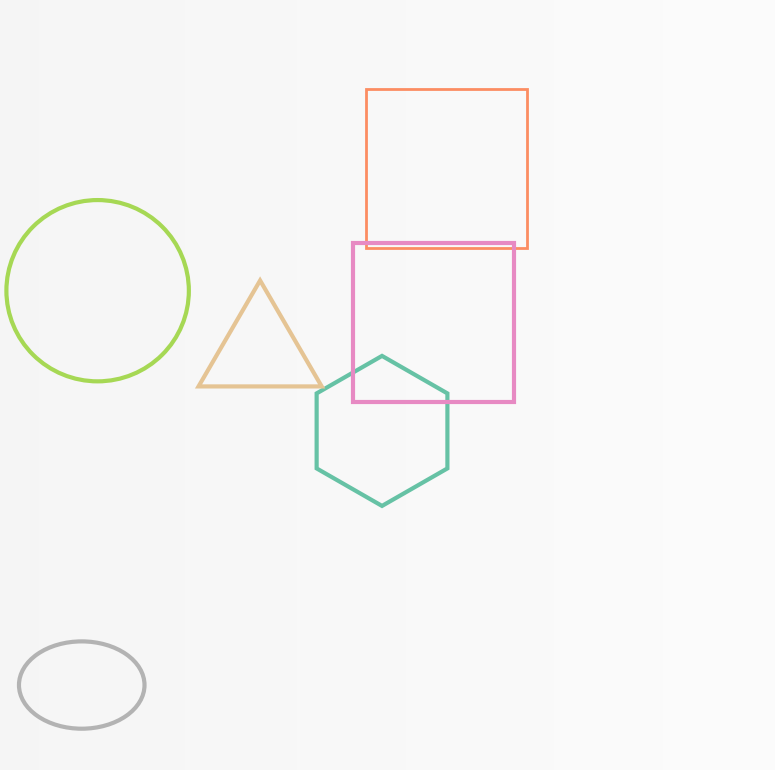[{"shape": "hexagon", "thickness": 1.5, "radius": 0.49, "center": [0.493, 0.44]}, {"shape": "square", "thickness": 1, "radius": 0.52, "center": [0.576, 0.781]}, {"shape": "square", "thickness": 1.5, "radius": 0.52, "center": [0.559, 0.581]}, {"shape": "circle", "thickness": 1.5, "radius": 0.59, "center": [0.126, 0.622]}, {"shape": "triangle", "thickness": 1.5, "radius": 0.46, "center": [0.336, 0.544]}, {"shape": "oval", "thickness": 1.5, "radius": 0.4, "center": [0.105, 0.11]}]